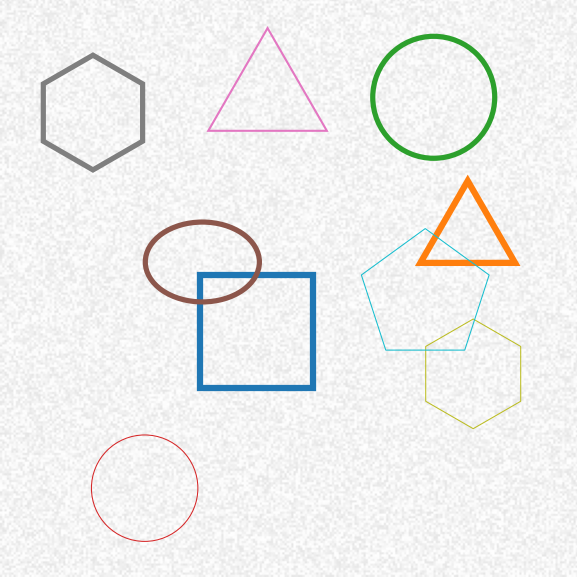[{"shape": "square", "thickness": 3, "radius": 0.49, "center": [0.445, 0.424]}, {"shape": "triangle", "thickness": 3, "radius": 0.47, "center": [0.81, 0.591]}, {"shape": "circle", "thickness": 2.5, "radius": 0.53, "center": [0.751, 0.831]}, {"shape": "circle", "thickness": 0.5, "radius": 0.46, "center": [0.25, 0.154]}, {"shape": "oval", "thickness": 2.5, "radius": 0.49, "center": [0.35, 0.545]}, {"shape": "triangle", "thickness": 1, "radius": 0.59, "center": [0.463, 0.832]}, {"shape": "hexagon", "thickness": 2.5, "radius": 0.5, "center": [0.161, 0.804]}, {"shape": "hexagon", "thickness": 0.5, "radius": 0.47, "center": [0.819, 0.352]}, {"shape": "pentagon", "thickness": 0.5, "radius": 0.58, "center": [0.736, 0.487]}]